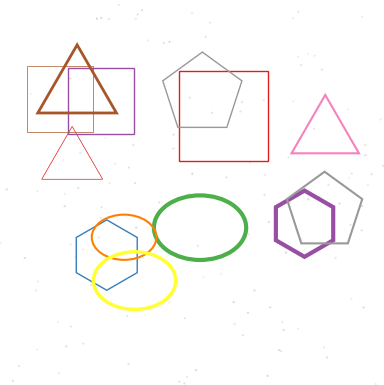[{"shape": "triangle", "thickness": 0.5, "radius": 0.46, "center": [0.187, 0.58]}, {"shape": "square", "thickness": 1, "radius": 0.58, "center": [0.581, 0.698]}, {"shape": "hexagon", "thickness": 1, "radius": 0.46, "center": [0.277, 0.337]}, {"shape": "oval", "thickness": 3, "radius": 0.6, "center": [0.52, 0.409]}, {"shape": "square", "thickness": 1, "radius": 0.43, "center": [0.263, 0.737]}, {"shape": "hexagon", "thickness": 3, "radius": 0.43, "center": [0.791, 0.419]}, {"shape": "oval", "thickness": 1.5, "radius": 0.42, "center": [0.322, 0.384]}, {"shape": "oval", "thickness": 2.5, "radius": 0.53, "center": [0.35, 0.271]}, {"shape": "triangle", "thickness": 2, "radius": 0.59, "center": [0.2, 0.766]}, {"shape": "square", "thickness": 0.5, "radius": 0.43, "center": [0.157, 0.743]}, {"shape": "triangle", "thickness": 1.5, "radius": 0.51, "center": [0.845, 0.652]}, {"shape": "pentagon", "thickness": 1.5, "radius": 0.51, "center": [0.843, 0.451]}, {"shape": "pentagon", "thickness": 1, "radius": 0.54, "center": [0.526, 0.757]}]